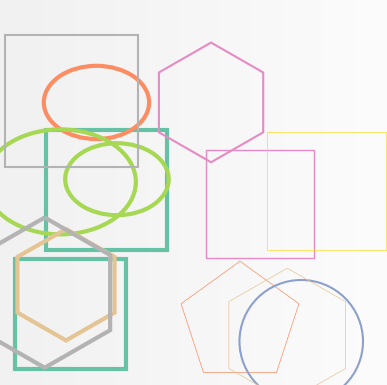[{"shape": "square", "thickness": 3, "radius": 0.78, "center": [0.275, 0.507]}, {"shape": "square", "thickness": 3, "radius": 0.71, "center": [0.181, 0.184]}, {"shape": "oval", "thickness": 3, "radius": 0.68, "center": [0.249, 0.734]}, {"shape": "pentagon", "thickness": 0.5, "radius": 0.8, "center": [0.619, 0.162]}, {"shape": "circle", "thickness": 1.5, "radius": 0.8, "center": [0.777, 0.113]}, {"shape": "hexagon", "thickness": 1.5, "radius": 0.78, "center": [0.545, 0.734]}, {"shape": "square", "thickness": 1, "radius": 0.7, "center": [0.671, 0.47]}, {"shape": "oval", "thickness": 3, "radius": 0.97, "center": [0.156, 0.528]}, {"shape": "oval", "thickness": 3, "radius": 0.67, "center": [0.302, 0.534]}, {"shape": "square", "thickness": 0.5, "radius": 0.77, "center": [0.842, 0.505]}, {"shape": "hexagon", "thickness": 3, "radius": 0.72, "center": [0.17, 0.26]}, {"shape": "hexagon", "thickness": 0.5, "radius": 0.87, "center": [0.741, 0.13]}, {"shape": "square", "thickness": 1.5, "radius": 0.86, "center": [0.184, 0.737]}, {"shape": "hexagon", "thickness": 3, "radius": 0.98, "center": [0.115, 0.24]}]